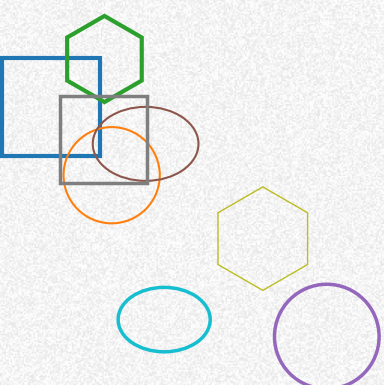[{"shape": "square", "thickness": 3, "radius": 0.64, "center": [0.133, 0.722]}, {"shape": "circle", "thickness": 1.5, "radius": 0.62, "center": [0.29, 0.545]}, {"shape": "hexagon", "thickness": 3, "radius": 0.56, "center": [0.271, 0.847]}, {"shape": "circle", "thickness": 2.5, "radius": 0.68, "center": [0.849, 0.126]}, {"shape": "oval", "thickness": 1.5, "radius": 0.69, "center": [0.378, 0.626]}, {"shape": "square", "thickness": 2.5, "radius": 0.56, "center": [0.269, 0.638]}, {"shape": "hexagon", "thickness": 1, "radius": 0.67, "center": [0.683, 0.38]}, {"shape": "oval", "thickness": 2.5, "radius": 0.6, "center": [0.426, 0.17]}]